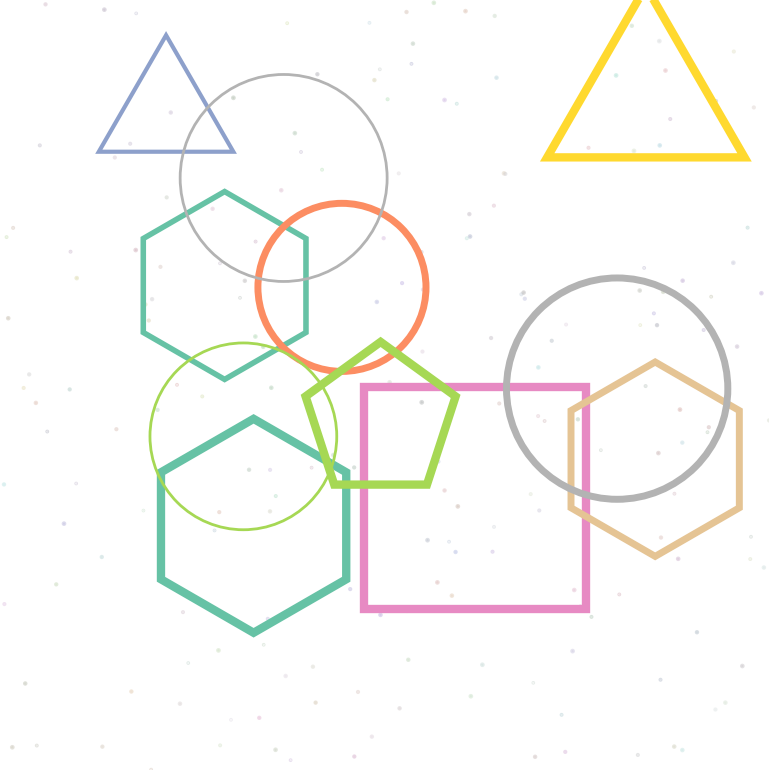[{"shape": "hexagon", "thickness": 2, "radius": 0.61, "center": [0.292, 0.629]}, {"shape": "hexagon", "thickness": 3, "radius": 0.69, "center": [0.329, 0.317]}, {"shape": "circle", "thickness": 2.5, "radius": 0.55, "center": [0.444, 0.627]}, {"shape": "triangle", "thickness": 1.5, "radius": 0.5, "center": [0.216, 0.853]}, {"shape": "square", "thickness": 3, "radius": 0.72, "center": [0.617, 0.353]}, {"shape": "pentagon", "thickness": 3, "radius": 0.51, "center": [0.494, 0.454]}, {"shape": "circle", "thickness": 1, "radius": 0.61, "center": [0.316, 0.433]}, {"shape": "triangle", "thickness": 3, "radius": 0.74, "center": [0.839, 0.87]}, {"shape": "hexagon", "thickness": 2.5, "radius": 0.63, "center": [0.851, 0.404]}, {"shape": "circle", "thickness": 2.5, "radius": 0.72, "center": [0.801, 0.495]}, {"shape": "circle", "thickness": 1, "radius": 0.67, "center": [0.368, 0.769]}]